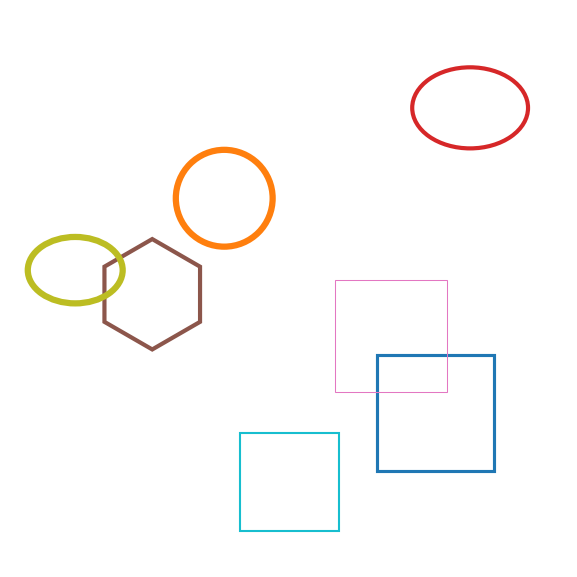[{"shape": "square", "thickness": 1.5, "radius": 0.5, "center": [0.754, 0.285]}, {"shape": "circle", "thickness": 3, "radius": 0.42, "center": [0.388, 0.656]}, {"shape": "oval", "thickness": 2, "radius": 0.5, "center": [0.814, 0.812]}, {"shape": "hexagon", "thickness": 2, "radius": 0.48, "center": [0.264, 0.49]}, {"shape": "square", "thickness": 0.5, "radius": 0.49, "center": [0.677, 0.417]}, {"shape": "oval", "thickness": 3, "radius": 0.41, "center": [0.13, 0.531]}, {"shape": "square", "thickness": 1, "radius": 0.43, "center": [0.502, 0.165]}]